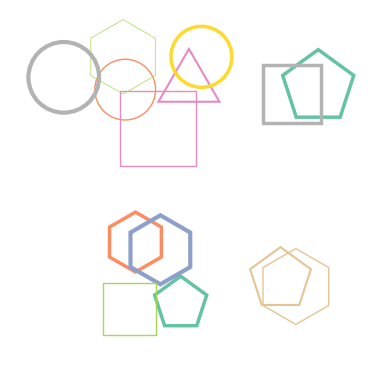[{"shape": "pentagon", "thickness": 2.5, "radius": 0.36, "center": [0.469, 0.212]}, {"shape": "pentagon", "thickness": 2.5, "radius": 0.48, "center": [0.827, 0.774]}, {"shape": "circle", "thickness": 1, "radius": 0.39, "center": [0.325, 0.767]}, {"shape": "hexagon", "thickness": 2.5, "radius": 0.39, "center": [0.352, 0.371]}, {"shape": "hexagon", "thickness": 3, "radius": 0.45, "center": [0.417, 0.351]}, {"shape": "triangle", "thickness": 1.5, "radius": 0.46, "center": [0.491, 0.781]}, {"shape": "square", "thickness": 1, "radius": 0.49, "center": [0.41, 0.667]}, {"shape": "hexagon", "thickness": 0.5, "radius": 0.48, "center": [0.32, 0.852]}, {"shape": "square", "thickness": 1, "radius": 0.34, "center": [0.335, 0.197]}, {"shape": "circle", "thickness": 2.5, "radius": 0.4, "center": [0.523, 0.852]}, {"shape": "pentagon", "thickness": 1.5, "radius": 0.41, "center": [0.729, 0.275]}, {"shape": "hexagon", "thickness": 1, "radius": 0.49, "center": [0.768, 0.256]}, {"shape": "circle", "thickness": 3, "radius": 0.46, "center": [0.166, 0.799]}, {"shape": "square", "thickness": 2.5, "radius": 0.37, "center": [0.758, 0.756]}]